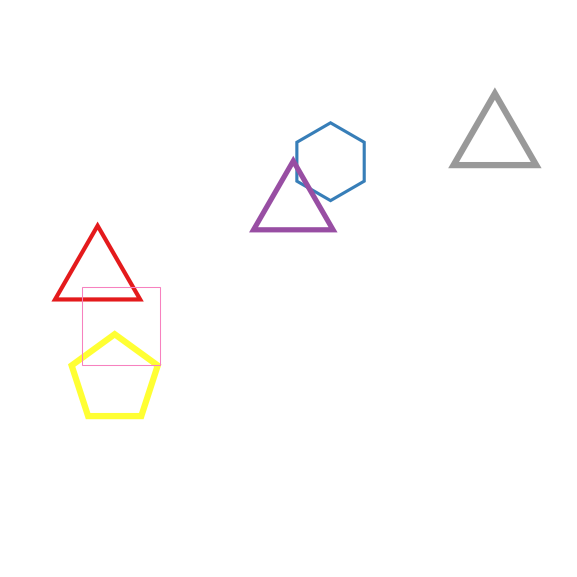[{"shape": "triangle", "thickness": 2, "radius": 0.43, "center": [0.169, 0.523]}, {"shape": "hexagon", "thickness": 1.5, "radius": 0.34, "center": [0.572, 0.719]}, {"shape": "triangle", "thickness": 2.5, "radius": 0.4, "center": [0.508, 0.641]}, {"shape": "pentagon", "thickness": 3, "radius": 0.39, "center": [0.199, 0.342]}, {"shape": "square", "thickness": 0.5, "radius": 0.34, "center": [0.209, 0.435]}, {"shape": "triangle", "thickness": 3, "radius": 0.41, "center": [0.857, 0.755]}]